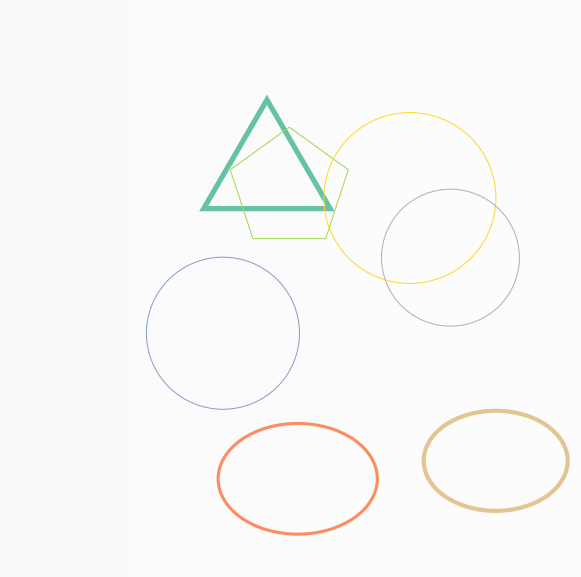[{"shape": "triangle", "thickness": 2.5, "radius": 0.63, "center": [0.459, 0.701]}, {"shape": "oval", "thickness": 1.5, "radius": 0.68, "center": [0.512, 0.17]}, {"shape": "circle", "thickness": 0.5, "radius": 0.66, "center": [0.384, 0.422]}, {"shape": "pentagon", "thickness": 0.5, "radius": 0.53, "center": [0.498, 0.672]}, {"shape": "circle", "thickness": 0.5, "radius": 0.74, "center": [0.705, 0.656]}, {"shape": "oval", "thickness": 2, "radius": 0.62, "center": [0.853, 0.201]}, {"shape": "circle", "thickness": 0.5, "radius": 0.59, "center": [0.775, 0.553]}]